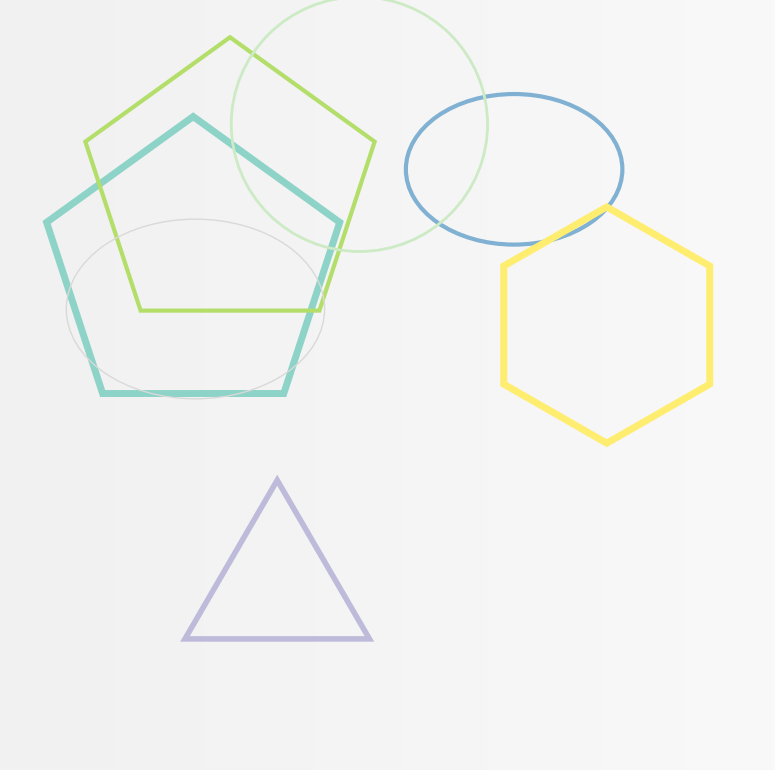[{"shape": "pentagon", "thickness": 2.5, "radius": 0.99, "center": [0.249, 0.65]}, {"shape": "triangle", "thickness": 2, "radius": 0.69, "center": [0.358, 0.239]}, {"shape": "oval", "thickness": 1.5, "radius": 0.7, "center": [0.663, 0.78]}, {"shape": "pentagon", "thickness": 1.5, "radius": 0.98, "center": [0.297, 0.755]}, {"shape": "oval", "thickness": 0.5, "radius": 0.83, "center": [0.252, 0.599]}, {"shape": "circle", "thickness": 1, "radius": 0.83, "center": [0.464, 0.839]}, {"shape": "hexagon", "thickness": 2.5, "radius": 0.77, "center": [0.783, 0.578]}]